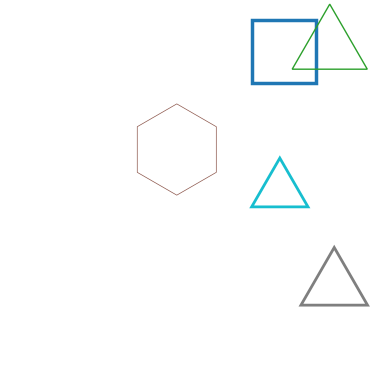[{"shape": "square", "thickness": 2.5, "radius": 0.41, "center": [0.737, 0.866]}, {"shape": "triangle", "thickness": 1, "radius": 0.56, "center": [0.856, 0.877]}, {"shape": "hexagon", "thickness": 0.5, "radius": 0.59, "center": [0.459, 0.612]}, {"shape": "triangle", "thickness": 2, "radius": 0.5, "center": [0.868, 0.257]}, {"shape": "triangle", "thickness": 2, "radius": 0.42, "center": [0.727, 0.505]}]